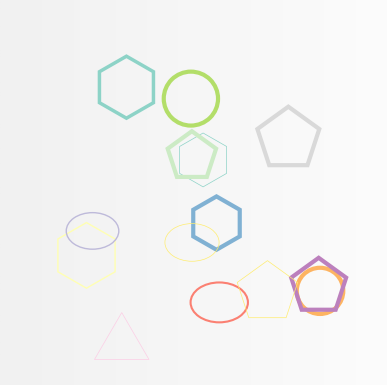[{"shape": "hexagon", "thickness": 2.5, "radius": 0.4, "center": [0.326, 0.773]}, {"shape": "hexagon", "thickness": 0.5, "radius": 0.35, "center": [0.524, 0.585]}, {"shape": "hexagon", "thickness": 1, "radius": 0.43, "center": [0.223, 0.337]}, {"shape": "oval", "thickness": 1, "radius": 0.34, "center": [0.239, 0.4]}, {"shape": "oval", "thickness": 1.5, "radius": 0.37, "center": [0.566, 0.215]}, {"shape": "hexagon", "thickness": 3, "radius": 0.35, "center": [0.559, 0.421]}, {"shape": "circle", "thickness": 3, "radius": 0.3, "center": [0.826, 0.244]}, {"shape": "circle", "thickness": 3, "radius": 0.35, "center": [0.493, 0.744]}, {"shape": "triangle", "thickness": 0.5, "radius": 0.41, "center": [0.314, 0.107]}, {"shape": "pentagon", "thickness": 3, "radius": 0.42, "center": [0.744, 0.639]}, {"shape": "pentagon", "thickness": 3, "radius": 0.37, "center": [0.822, 0.256]}, {"shape": "pentagon", "thickness": 3, "radius": 0.33, "center": [0.495, 0.594]}, {"shape": "pentagon", "thickness": 0.5, "radius": 0.41, "center": [0.69, 0.241]}, {"shape": "oval", "thickness": 0.5, "radius": 0.35, "center": [0.495, 0.37]}]